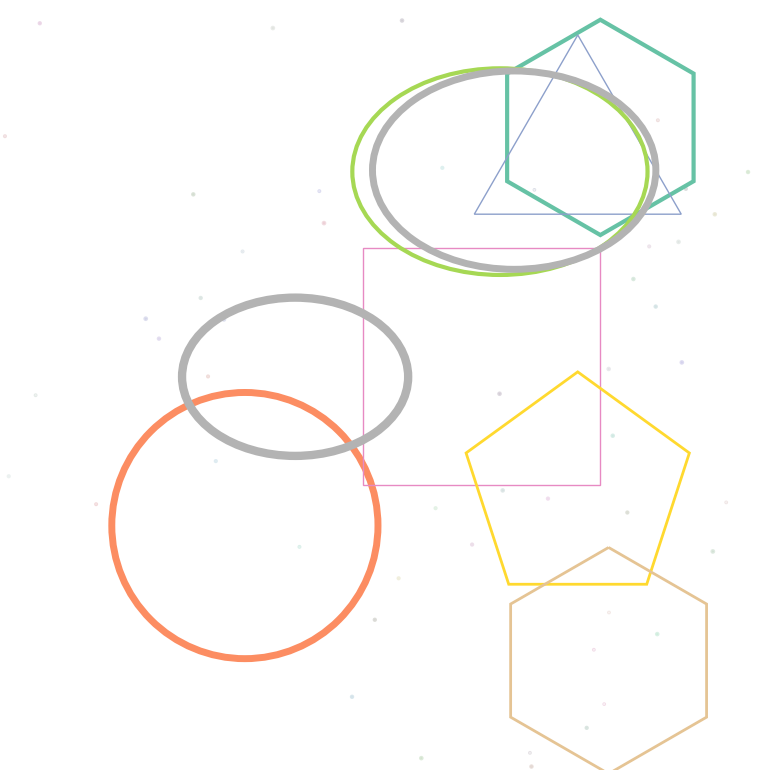[{"shape": "hexagon", "thickness": 1.5, "radius": 0.7, "center": [0.78, 0.835]}, {"shape": "circle", "thickness": 2.5, "radius": 0.86, "center": [0.318, 0.317]}, {"shape": "triangle", "thickness": 0.5, "radius": 0.78, "center": [0.75, 0.799]}, {"shape": "square", "thickness": 0.5, "radius": 0.77, "center": [0.625, 0.524]}, {"shape": "oval", "thickness": 1.5, "radius": 0.96, "center": [0.649, 0.777]}, {"shape": "pentagon", "thickness": 1, "radius": 0.76, "center": [0.75, 0.365]}, {"shape": "hexagon", "thickness": 1, "radius": 0.73, "center": [0.79, 0.142]}, {"shape": "oval", "thickness": 2.5, "radius": 0.92, "center": [0.668, 0.779]}, {"shape": "oval", "thickness": 3, "radius": 0.73, "center": [0.383, 0.511]}]